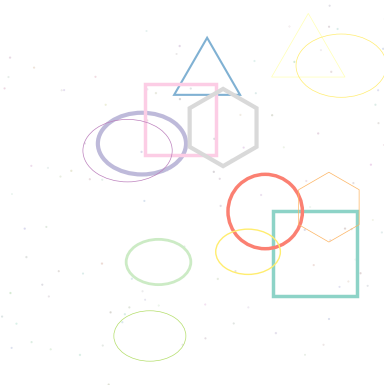[{"shape": "square", "thickness": 2.5, "radius": 0.55, "center": [0.818, 0.341]}, {"shape": "triangle", "thickness": 0.5, "radius": 0.55, "center": [0.801, 0.855]}, {"shape": "oval", "thickness": 3, "radius": 0.57, "center": [0.369, 0.627]}, {"shape": "circle", "thickness": 2.5, "radius": 0.48, "center": [0.689, 0.451]}, {"shape": "triangle", "thickness": 1.5, "radius": 0.49, "center": [0.538, 0.803]}, {"shape": "hexagon", "thickness": 0.5, "radius": 0.45, "center": [0.854, 0.462]}, {"shape": "oval", "thickness": 0.5, "radius": 0.47, "center": [0.389, 0.127]}, {"shape": "square", "thickness": 2.5, "radius": 0.46, "center": [0.47, 0.69]}, {"shape": "hexagon", "thickness": 3, "radius": 0.5, "center": [0.579, 0.669]}, {"shape": "oval", "thickness": 0.5, "radius": 0.58, "center": [0.331, 0.609]}, {"shape": "oval", "thickness": 2, "radius": 0.42, "center": [0.412, 0.32]}, {"shape": "oval", "thickness": 1, "radius": 0.42, "center": [0.644, 0.346]}, {"shape": "oval", "thickness": 0.5, "radius": 0.59, "center": [0.886, 0.829]}]